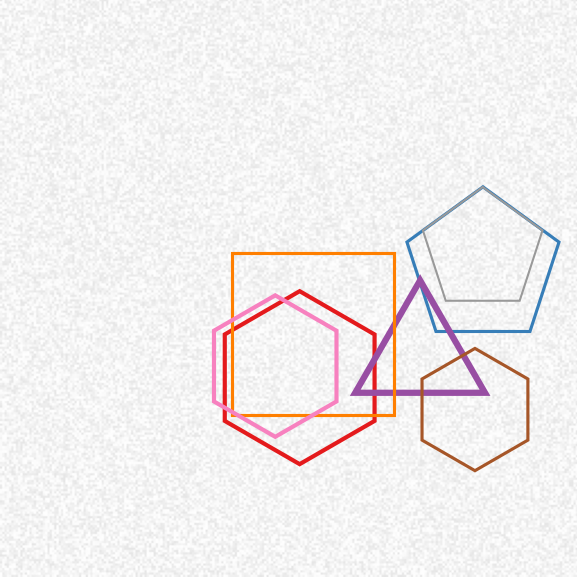[{"shape": "hexagon", "thickness": 2, "radius": 0.75, "center": [0.519, 0.345]}, {"shape": "pentagon", "thickness": 1.5, "radius": 0.69, "center": [0.836, 0.537]}, {"shape": "triangle", "thickness": 3, "radius": 0.65, "center": [0.727, 0.384]}, {"shape": "square", "thickness": 1.5, "radius": 0.7, "center": [0.542, 0.421]}, {"shape": "hexagon", "thickness": 1.5, "radius": 0.53, "center": [0.822, 0.29]}, {"shape": "hexagon", "thickness": 2, "radius": 0.61, "center": [0.477, 0.365]}, {"shape": "pentagon", "thickness": 1, "radius": 0.54, "center": [0.836, 0.566]}]